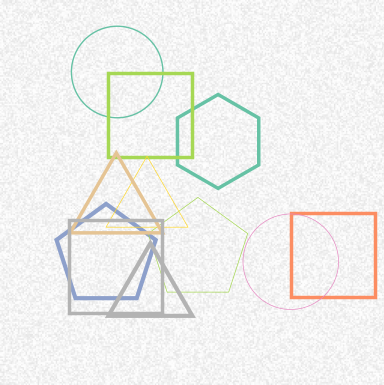[{"shape": "hexagon", "thickness": 2.5, "radius": 0.61, "center": [0.567, 0.633]}, {"shape": "circle", "thickness": 1, "radius": 0.59, "center": [0.304, 0.813]}, {"shape": "square", "thickness": 2.5, "radius": 0.54, "center": [0.865, 0.338]}, {"shape": "pentagon", "thickness": 3, "radius": 0.68, "center": [0.276, 0.335]}, {"shape": "circle", "thickness": 0.5, "radius": 0.62, "center": [0.755, 0.32]}, {"shape": "pentagon", "thickness": 0.5, "radius": 0.68, "center": [0.514, 0.351]}, {"shape": "square", "thickness": 2.5, "radius": 0.55, "center": [0.391, 0.702]}, {"shape": "triangle", "thickness": 0.5, "radius": 0.62, "center": [0.382, 0.471]}, {"shape": "triangle", "thickness": 2.5, "radius": 0.69, "center": [0.302, 0.464]}, {"shape": "square", "thickness": 2.5, "radius": 0.61, "center": [0.3, 0.309]}, {"shape": "triangle", "thickness": 3, "radius": 0.63, "center": [0.391, 0.242]}]